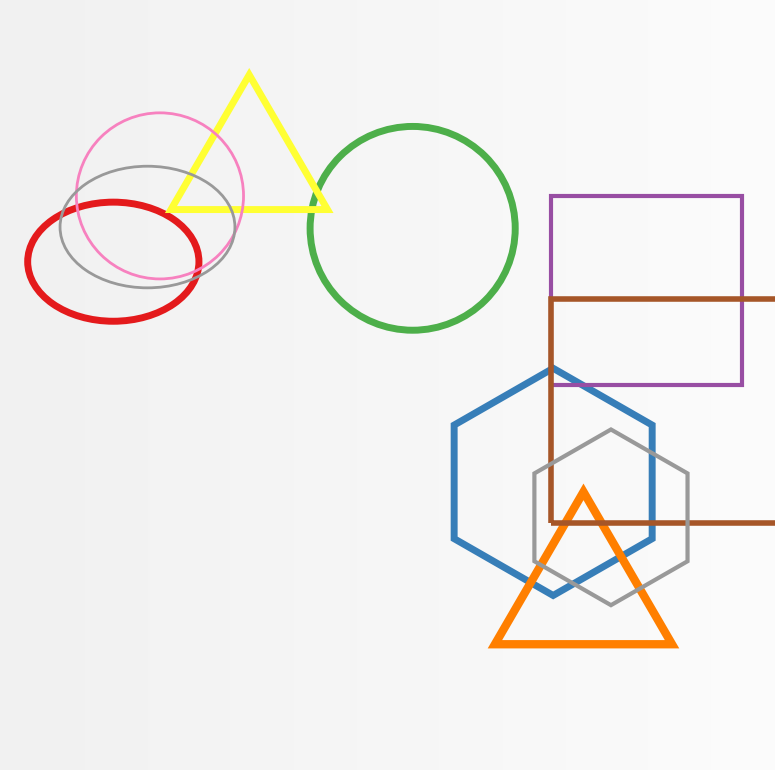[{"shape": "oval", "thickness": 2.5, "radius": 0.55, "center": [0.146, 0.66]}, {"shape": "hexagon", "thickness": 2.5, "radius": 0.74, "center": [0.714, 0.374]}, {"shape": "circle", "thickness": 2.5, "radius": 0.66, "center": [0.532, 0.703]}, {"shape": "square", "thickness": 1.5, "radius": 0.61, "center": [0.834, 0.623]}, {"shape": "triangle", "thickness": 3, "radius": 0.66, "center": [0.753, 0.229]}, {"shape": "triangle", "thickness": 2.5, "radius": 0.58, "center": [0.322, 0.786]}, {"shape": "square", "thickness": 2, "radius": 0.73, "center": [0.856, 0.467]}, {"shape": "circle", "thickness": 1, "radius": 0.54, "center": [0.206, 0.746]}, {"shape": "hexagon", "thickness": 1.5, "radius": 0.57, "center": [0.788, 0.328]}, {"shape": "oval", "thickness": 1, "radius": 0.56, "center": [0.19, 0.705]}]